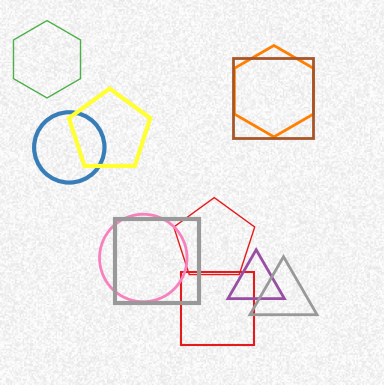[{"shape": "pentagon", "thickness": 1, "radius": 0.55, "center": [0.556, 0.376]}, {"shape": "square", "thickness": 1.5, "radius": 0.47, "center": [0.565, 0.198]}, {"shape": "circle", "thickness": 3, "radius": 0.46, "center": [0.18, 0.617]}, {"shape": "hexagon", "thickness": 1, "radius": 0.5, "center": [0.122, 0.846]}, {"shape": "triangle", "thickness": 2, "radius": 0.42, "center": [0.665, 0.267]}, {"shape": "hexagon", "thickness": 2, "radius": 0.59, "center": [0.712, 0.763]}, {"shape": "pentagon", "thickness": 3, "radius": 0.56, "center": [0.285, 0.659]}, {"shape": "square", "thickness": 2, "radius": 0.52, "center": [0.709, 0.745]}, {"shape": "circle", "thickness": 2, "radius": 0.57, "center": [0.372, 0.33]}, {"shape": "triangle", "thickness": 2, "radius": 0.5, "center": [0.736, 0.233]}, {"shape": "square", "thickness": 3, "radius": 0.55, "center": [0.408, 0.323]}]